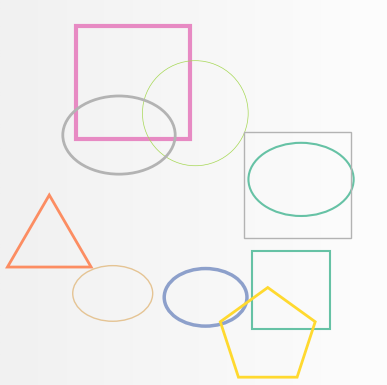[{"shape": "square", "thickness": 1.5, "radius": 0.5, "center": [0.751, 0.247]}, {"shape": "oval", "thickness": 1.5, "radius": 0.68, "center": [0.777, 0.534]}, {"shape": "triangle", "thickness": 2, "radius": 0.62, "center": [0.127, 0.369]}, {"shape": "oval", "thickness": 2.5, "radius": 0.53, "center": [0.531, 0.228]}, {"shape": "square", "thickness": 3, "radius": 0.73, "center": [0.343, 0.785]}, {"shape": "circle", "thickness": 0.5, "radius": 0.68, "center": [0.504, 0.706]}, {"shape": "pentagon", "thickness": 2, "radius": 0.64, "center": [0.691, 0.124]}, {"shape": "oval", "thickness": 1, "radius": 0.52, "center": [0.291, 0.238]}, {"shape": "oval", "thickness": 2, "radius": 0.73, "center": [0.307, 0.649]}, {"shape": "square", "thickness": 1, "radius": 0.69, "center": [0.768, 0.52]}]